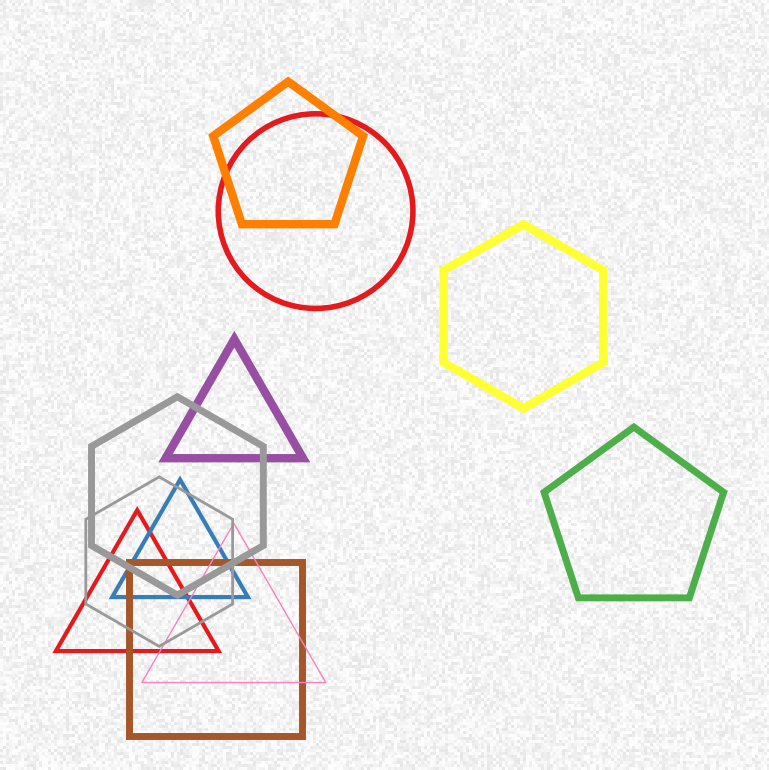[{"shape": "circle", "thickness": 2, "radius": 0.63, "center": [0.41, 0.726]}, {"shape": "triangle", "thickness": 1.5, "radius": 0.61, "center": [0.178, 0.215]}, {"shape": "triangle", "thickness": 1.5, "radius": 0.51, "center": [0.234, 0.275]}, {"shape": "pentagon", "thickness": 2.5, "radius": 0.61, "center": [0.823, 0.323]}, {"shape": "triangle", "thickness": 3, "radius": 0.52, "center": [0.304, 0.456]}, {"shape": "pentagon", "thickness": 3, "radius": 0.51, "center": [0.374, 0.792]}, {"shape": "hexagon", "thickness": 3, "radius": 0.6, "center": [0.68, 0.589]}, {"shape": "square", "thickness": 2.5, "radius": 0.56, "center": [0.28, 0.157]}, {"shape": "triangle", "thickness": 0.5, "radius": 0.69, "center": [0.304, 0.183]}, {"shape": "hexagon", "thickness": 1, "radius": 0.55, "center": [0.207, 0.271]}, {"shape": "hexagon", "thickness": 2.5, "radius": 0.64, "center": [0.23, 0.356]}]